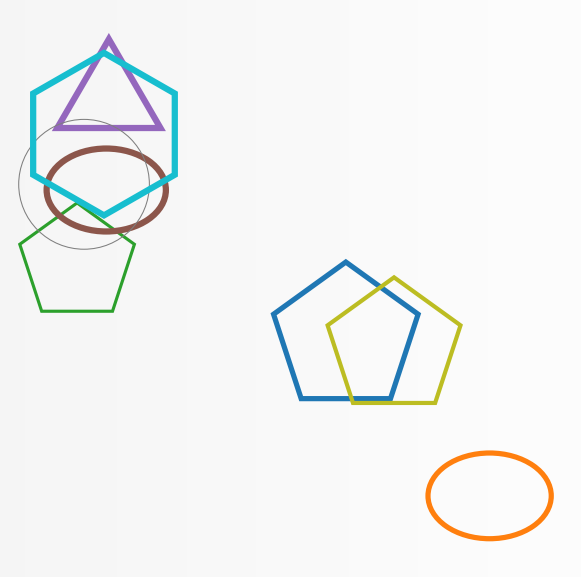[{"shape": "pentagon", "thickness": 2.5, "radius": 0.65, "center": [0.595, 0.415]}, {"shape": "oval", "thickness": 2.5, "radius": 0.53, "center": [0.842, 0.14]}, {"shape": "pentagon", "thickness": 1.5, "radius": 0.52, "center": [0.133, 0.544]}, {"shape": "triangle", "thickness": 3, "radius": 0.51, "center": [0.187, 0.829]}, {"shape": "oval", "thickness": 3, "radius": 0.51, "center": [0.183, 0.67]}, {"shape": "circle", "thickness": 0.5, "radius": 0.56, "center": [0.145, 0.68]}, {"shape": "pentagon", "thickness": 2, "radius": 0.6, "center": [0.678, 0.399]}, {"shape": "hexagon", "thickness": 3, "radius": 0.7, "center": [0.179, 0.767]}]